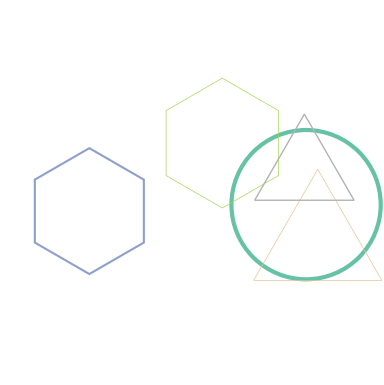[{"shape": "circle", "thickness": 3, "radius": 0.97, "center": [0.795, 0.468]}, {"shape": "hexagon", "thickness": 1.5, "radius": 0.82, "center": [0.232, 0.452]}, {"shape": "hexagon", "thickness": 0.5, "radius": 0.84, "center": [0.577, 0.628]}, {"shape": "triangle", "thickness": 0.5, "radius": 0.96, "center": [0.825, 0.368]}, {"shape": "triangle", "thickness": 1, "radius": 0.75, "center": [0.791, 0.554]}]